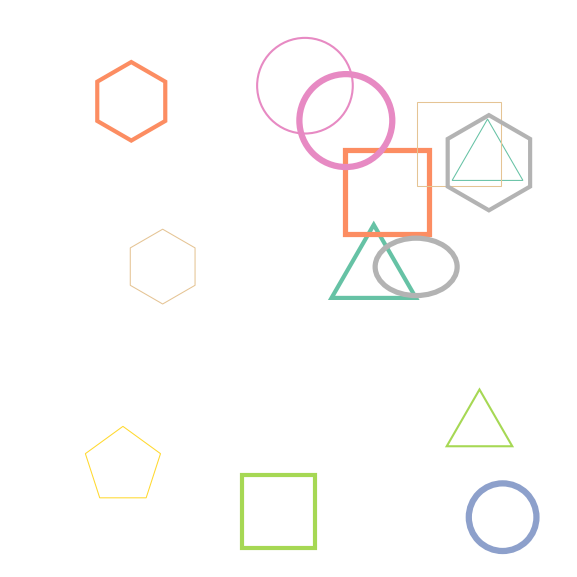[{"shape": "triangle", "thickness": 0.5, "radius": 0.35, "center": [0.844, 0.722]}, {"shape": "triangle", "thickness": 2, "radius": 0.42, "center": [0.647, 0.525]}, {"shape": "square", "thickness": 2.5, "radius": 0.36, "center": [0.67, 0.667]}, {"shape": "hexagon", "thickness": 2, "radius": 0.34, "center": [0.227, 0.824]}, {"shape": "circle", "thickness": 3, "radius": 0.29, "center": [0.87, 0.104]}, {"shape": "circle", "thickness": 1, "radius": 0.41, "center": [0.528, 0.851]}, {"shape": "circle", "thickness": 3, "radius": 0.4, "center": [0.599, 0.79]}, {"shape": "triangle", "thickness": 1, "radius": 0.33, "center": [0.83, 0.259]}, {"shape": "square", "thickness": 2, "radius": 0.32, "center": [0.482, 0.113]}, {"shape": "pentagon", "thickness": 0.5, "radius": 0.34, "center": [0.213, 0.192]}, {"shape": "hexagon", "thickness": 0.5, "radius": 0.32, "center": [0.282, 0.537]}, {"shape": "square", "thickness": 0.5, "radius": 0.37, "center": [0.795, 0.75]}, {"shape": "hexagon", "thickness": 2, "radius": 0.41, "center": [0.847, 0.717]}, {"shape": "oval", "thickness": 2.5, "radius": 0.35, "center": [0.721, 0.537]}]